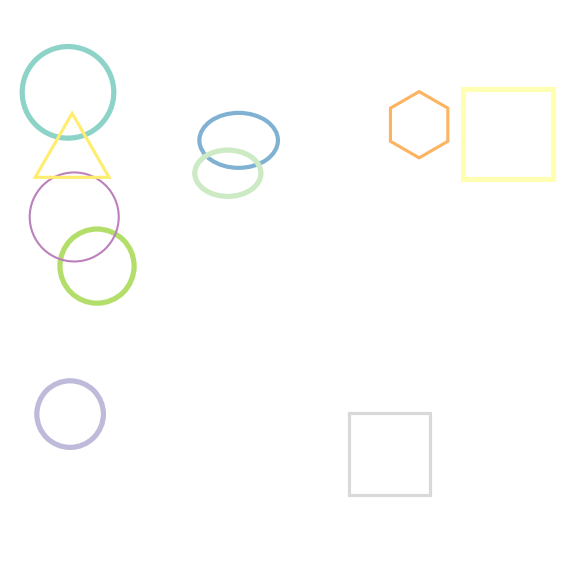[{"shape": "circle", "thickness": 2.5, "radius": 0.4, "center": [0.118, 0.839]}, {"shape": "square", "thickness": 2.5, "radius": 0.39, "center": [0.88, 0.767]}, {"shape": "circle", "thickness": 2.5, "radius": 0.29, "center": [0.121, 0.282]}, {"shape": "oval", "thickness": 2, "radius": 0.34, "center": [0.413, 0.756]}, {"shape": "hexagon", "thickness": 1.5, "radius": 0.29, "center": [0.726, 0.783]}, {"shape": "circle", "thickness": 2.5, "radius": 0.32, "center": [0.168, 0.538]}, {"shape": "square", "thickness": 1.5, "radius": 0.35, "center": [0.674, 0.213]}, {"shape": "circle", "thickness": 1, "radius": 0.39, "center": [0.129, 0.623]}, {"shape": "oval", "thickness": 2.5, "radius": 0.29, "center": [0.395, 0.699]}, {"shape": "triangle", "thickness": 1.5, "radius": 0.37, "center": [0.125, 0.729]}]